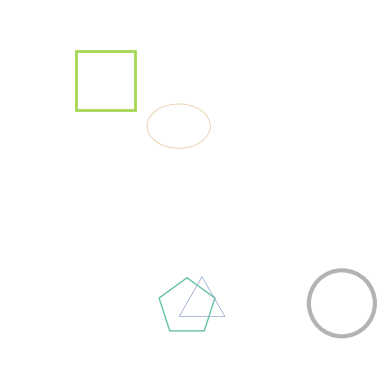[{"shape": "pentagon", "thickness": 1, "radius": 0.38, "center": [0.486, 0.202]}, {"shape": "triangle", "thickness": 0.5, "radius": 0.34, "center": [0.525, 0.213]}, {"shape": "square", "thickness": 2, "radius": 0.38, "center": [0.273, 0.79]}, {"shape": "oval", "thickness": 0.5, "radius": 0.41, "center": [0.464, 0.672]}, {"shape": "circle", "thickness": 3, "radius": 0.43, "center": [0.888, 0.212]}]